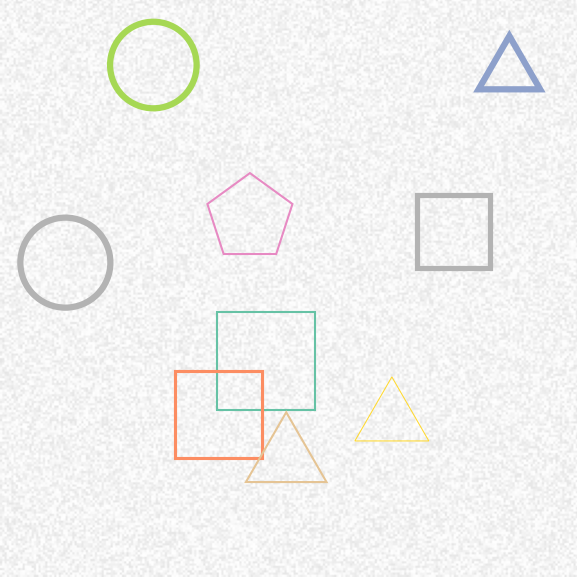[{"shape": "square", "thickness": 1, "radius": 0.42, "center": [0.46, 0.373]}, {"shape": "square", "thickness": 1.5, "radius": 0.38, "center": [0.379, 0.281]}, {"shape": "triangle", "thickness": 3, "radius": 0.31, "center": [0.882, 0.875]}, {"shape": "pentagon", "thickness": 1, "radius": 0.39, "center": [0.433, 0.622]}, {"shape": "circle", "thickness": 3, "radius": 0.37, "center": [0.266, 0.887]}, {"shape": "triangle", "thickness": 0.5, "radius": 0.37, "center": [0.679, 0.273]}, {"shape": "triangle", "thickness": 1, "radius": 0.4, "center": [0.496, 0.205]}, {"shape": "circle", "thickness": 3, "radius": 0.39, "center": [0.113, 0.544]}, {"shape": "square", "thickness": 2.5, "radius": 0.32, "center": [0.785, 0.598]}]